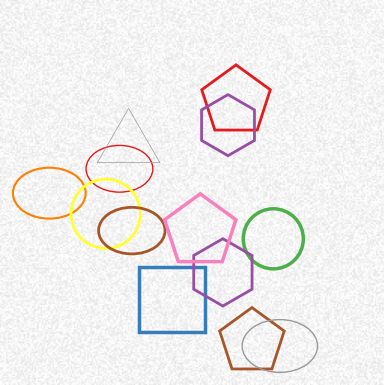[{"shape": "pentagon", "thickness": 2, "radius": 0.47, "center": [0.613, 0.738]}, {"shape": "oval", "thickness": 1, "radius": 0.43, "center": [0.31, 0.562]}, {"shape": "square", "thickness": 2.5, "radius": 0.42, "center": [0.447, 0.221]}, {"shape": "circle", "thickness": 2.5, "radius": 0.39, "center": [0.71, 0.38]}, {"shape": "hexagon", "thickness": 2, "radius": 0.44, "center": [0.579, 0.293]}, {"shape": "hexagon", "thickness": 2, "radius": 0.4, "center": [0.592, 0.675]}, {"shape": "oval", "thickness": 1.5, "radius": 0.47, "center": [0.128, 0.498]}, {"shape": "circle", "thickness": 2, "radius": 0.45, "center": [0.274, 0.445]}, {"shape": "pentagon", "thickness": 2, "radius": 0.44, "center": [0.654, 0.113]}, {"shape": "oval", "thickness": 2, "radius": 0.43, "center": [0.342, 0.401]}, {"shape": "pentagon", "thickness": 2.5, "radius": 0.49, "center": [0.52, 0.399]}, {"shape": "oval", "thickness": 1, "radius": 0.49, "center": [0.727, 0.101]}, {"shape": "triangle", "thickness": 0.5, "radius": 0.47, "center": [0.334, 0.624]}]